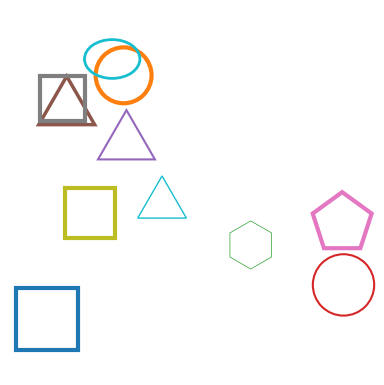[{"shape": "square", "thickness": 3, "radius": 0.4, "center": [0.122, 0.172]}, {"shape": "circle", "thickness": 3, "radius": 0.36, "center": [0.321, 0.804]}, {"shape": "hexagon", "thickness": 0.5, "radius": 0.31, "center": [0.651, 0.364]}, {"shape": "circle", "thickness": 1.5, "radius": 0.4, "center": [0.892, 0.26]}, {"shape": "triangle", "thickness": 1.5, "radius": 0.43, "center": [0.328, 0.629]}, {"shape": "triangle", "thickness": 2.5, "radius": 0.42, "center": [0.173, 0.718]}, {"shape": "pentagon", "thickness": 3, "radius": 0.4, "center": [0.889, 0.42]}, {"shape": "square", "thickness": 3, "radius": 0.29, "center": [0.162, 0.744]}, {"shape": "square", "thickness": 3, "radius": 0.32, "center": [0.234, 0.447]}, {"shape": "oval", "thickness": 2, "radius": 0.36, "center": [0.291, 0.847]}, {"shape": "triangle", "thickness": 1, "radius": 0.36, "center": [0.421, 0.47]}]